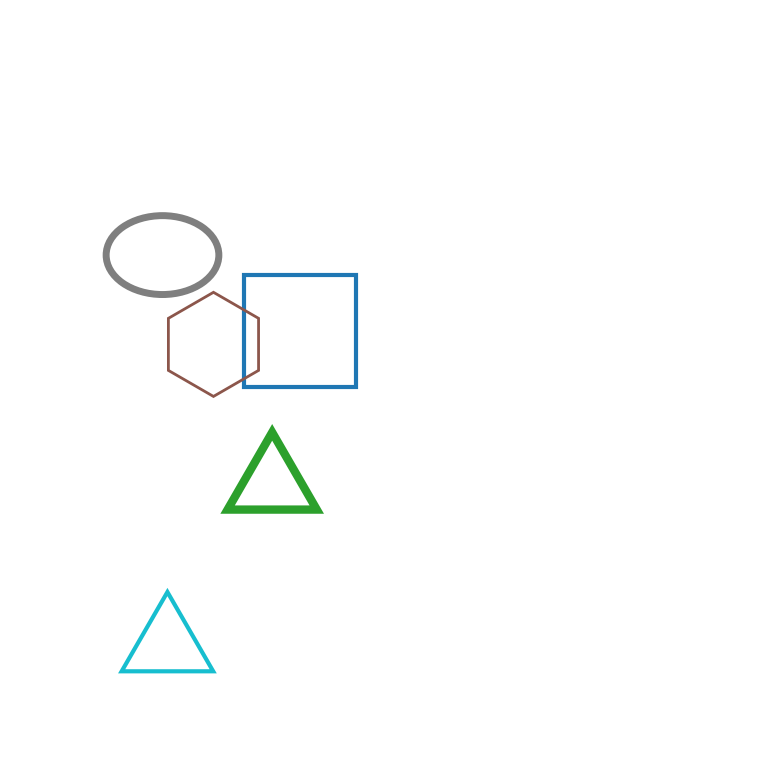[{"shape": "square", "thickness": 1.5, "radius": 0.36, "center": [0.39, 0.57]}, {"shape": "triangle", "thickness": 3, "radius": 0.33, "center": [0.353, 0.372]}, {"shape": "hexagon", "thickness": 1, "radius": 0.34, "center": [0.277, 0.553]}, {"shape": "oval", "thickness": 2.5, "radius": 0.37, "center": [0.211, 0.669]}, {"shape": "triangle", "thickness": 1.5, "radius": 0.34, "center": [0.217, 0.162]}]